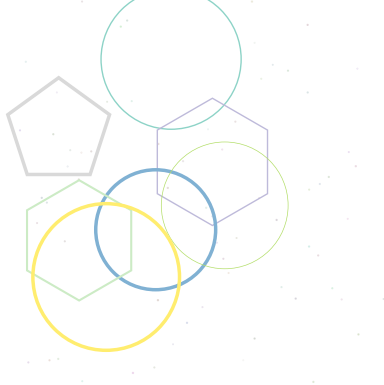[{"shape": "circle", "thickness": 1, "radius": 0.91, "center": [0.444, 0.846]}, {"shape": "hexagon", "thickness": 1, "radius": 0.83, "center": [0.552, 0.58]}, {"shape": "circle", "thickness": 2.5, "radius": 0.78, "center": [0.404, 0.403]}, {"shape": "circle", "thickness": 0.5, "radius": 0.82, "center": [0.584, 0.467]}, {"shape": "pentagon", "thickness": 2.5, "radius": 0.69, "center": [0.152, 0.659]}, {"shape": "hexagon", "thickness": 1.5, "radius": 0.78, "center": [0.206, 0.376]}, {"shape": "circle", "thickness": 2.5, "radius": 0.95, "center": [0.276, 0.281]}]